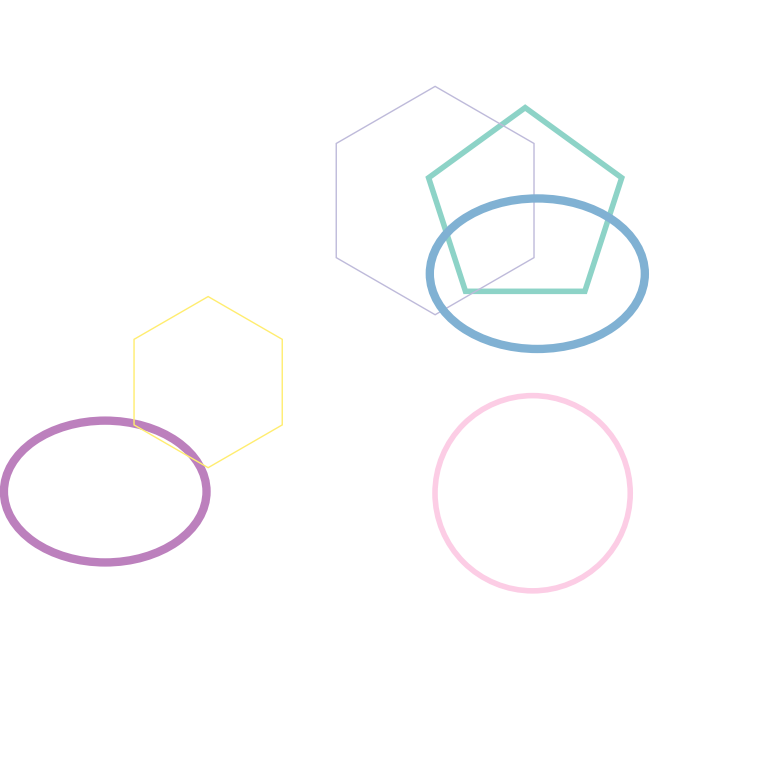[{"shape": "pentagon", "thickness": 2, "radius": 0.66, "center": [0.682, 0.728]}, {"shape": "hexagon", "thickness": 0.5, "radius": 0.74, "center": [0.565, 0.74]}, {"shape": "oval", "thickness": 3, "radius": 0.7, "center": [0.698, 0.645]}, {"shape": "circle", "thickness": 2, "radius": 0.63, "center": [0.692, 0.359]}, {"shape": "oval", "thickness": 3, "radius": 0.66, "center": [0.137, 0.362]}, {"shape": "hexagon", "thickness": 0.5, "radius": 0.56, "center": [0.27, 0.504]}]